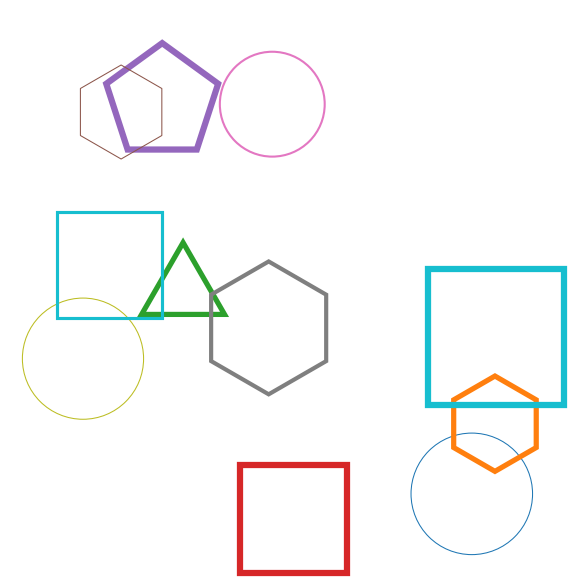[{"shape": "circle", "thickness": 0.5, "radius": 0.53, "center": [0.817, 0.144]}, {"shape": "hexagon", "thickness": 2.5, "radius": 0.41, "center": [0.857, 0.265]}, {"shape": "triangle", "thickness": 2.5, "radius": 0.41, "center": [0.317, 0.496]}, {"shape": "square", "thickness": 3, "radius": 0.47, "center": [0.508, 0.101]}, {"shape": "pentagon", "thickness": 3, "radius": 0.51, "center": [0.281, 0.823]}, {"shape": "hexagon", "thickness": 0.5, "radius": 0.41, "center": [0.21, 0.805]}, {"shape": "circle", "thickness": 1, "radius": 0.45, "center": [0.471, 0.819]}, {"shape": "hexagon", "thickness": 2, "radius": 0.58, "center": [0.465, 0.431]}, {"shape": "circle", "thickness": 0.5, "radius": 0.52, "center": [0.144, 0.378]}, {"shape": "square", "thickness": 1.5, "radius": 0.46, "center": [0.19, 0.54]}, {"shape": "square", "thickness": 3, "radius": 0.59, "center": [0.859, 0.416]}]